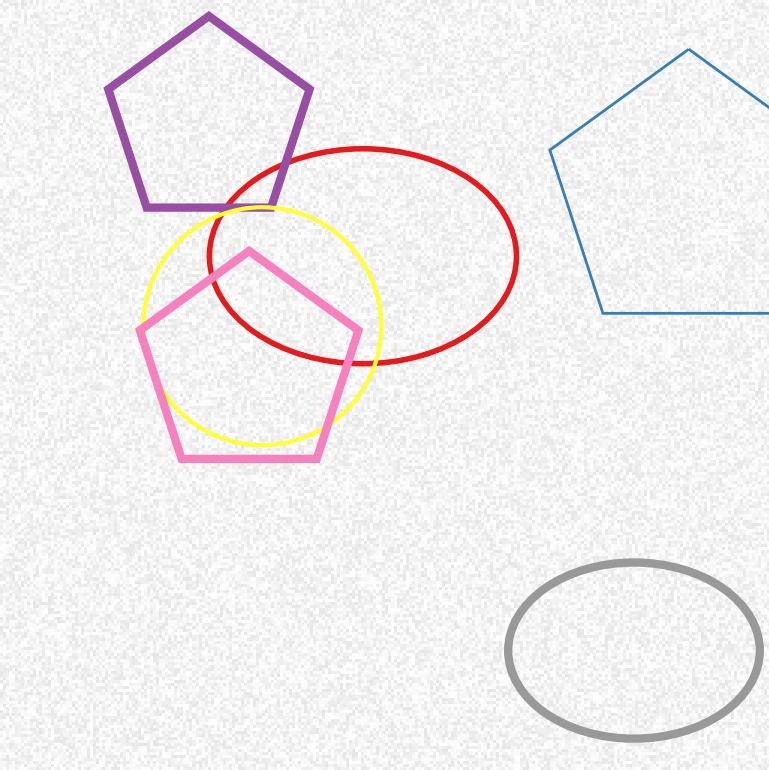[{"shape": "oval", "thickness": 2, "radius": 1.0, "center": [0.471, 0.667]}, {"shape": "pentagon", "thickness": 1, "radius": 0.95, "center": [0.894, 0.746]}, {"shape": "pentagon", "thickness": 3, "radius": 0.69, "center": [0.271, 0.842]}, {"shape": "circle", "thickness": 1.5, "radius": 0.77, "center": [0.341, 0.576]}, {"shape": "pentagon", "thickness": 3, "radius": 0.75, "center": [0.324, 0.525]}, {"shape": "oval", "thickness": 3, "radius": 0.82, "center": [0.823, 0.155]}]